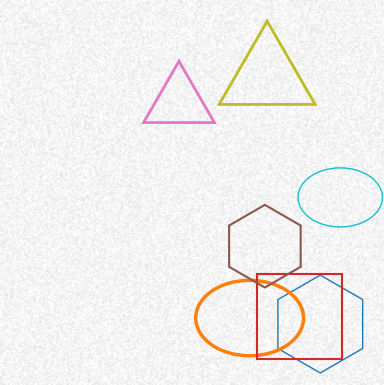[{"shape": "hexagon", "thickness": 1, "radius": 0.64, "center": [0.832, 0.158]}, {"shape": "oval", "thickness": 2.5, "radius": 0.7, "center": [0.648, 0.174]}, {"shape": "square", "thickness": 1.5, "radius": 0.55, "center": [0.777, 0.178]}, {"shape": "hexagon", "thickness": 1.5, "radius": 0.54, "center": [0.688, 0.361]}, {"shape": "triangle", "thickness": 2, "radius": 0.53, "center": [0.465, 0.735]}, {"shape": "triangle", "thickness": 2, "radius": 0.72, "center": [0.694, 0.801]}, {"shape": "oval", "thickness": 1, "radius": 0.55, "center": [0.884, 0.487]}]